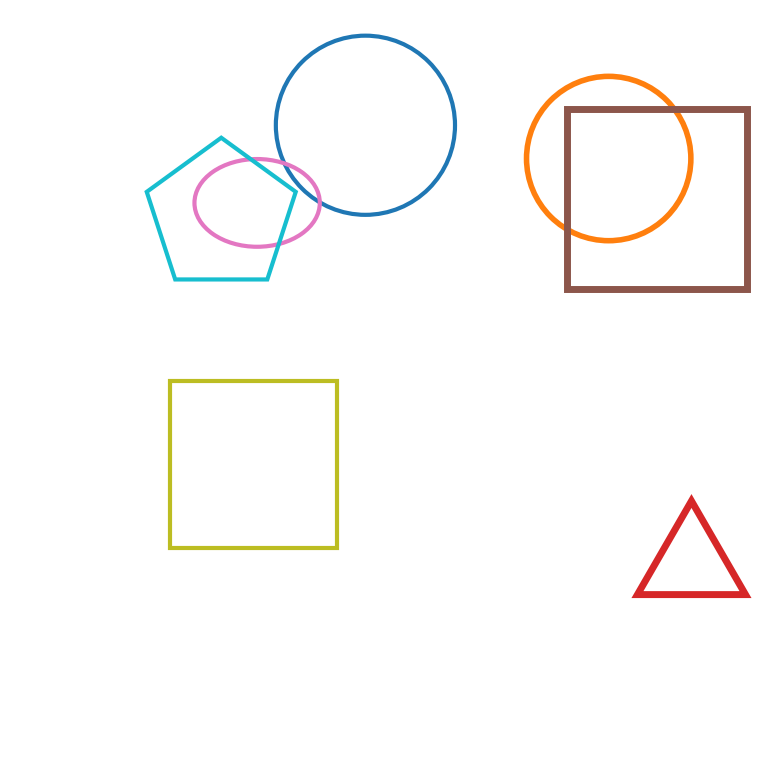[{"shape": "circle", "thickness": 1.5, "radius": 0.58, "center": [0.475, 0.837]}, {"shape": "circle", "thickness": 2, "radius": 0.53, "center": [0.791, 0.794]}, {"shape": "triangle", "thickness": 2.5, "radius": 0.41, "center": [0.898, 0.268]}, {"shape": "square", "thickness": 2.5, "radius": 0.59, "center": [0.854, 0.742]}, {"shape": "oval", "thickness": 1.5, "radius": 0.41, "center": [0.334, 0.736]}, {"shape": "square", "thickness": 1.5, "radius": 0.54, "center": [0.329, 0.396]}, {"shape": "pentagon", "thickness": 1.5, "radius": 0.51, "center": [0.287, 0.719]}]